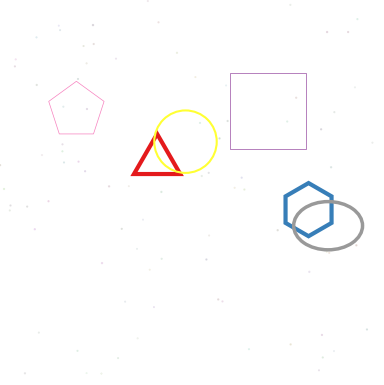[{"shape": "triangle", "thickness": 3, "radius": 0.35, "center": [0.408, 0.583]}, {"shape": "hexagon", "thickness": 3, "radius": 0.34, "center": [0.801, 0.455]}, {"shape": "square", "thickness": 0.5, "radius": 0.49, "center": [0.696, 0.712]}, {"shape": "circle", "thickness": 1.5, "radius": 0.41, "center": [0.482, 0.632]}, {"shape": "pentagon", "thickness": 0.5, "radius": 0.38, "center": [0.198, 0.713]}, {"shape": "oval", "thickness": 2.5, "radius": 0.45, "center": [0.852, 0.414]}]